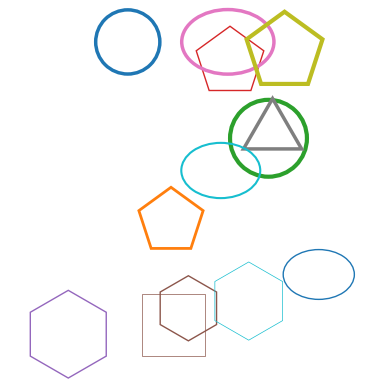[{"shape": "circle", "thickness": 2.5, "radius": 0.42, "center": [0.332, 0.891]}, {"shape": "oval", "thickness": 1, "radius": 0.46, "center": [0.828, 0.287]}, {"shape": "pentagon", "thickness": 2, "radius": 0.44, "center": [0.444, 0.426]}, {"shape": "circle", "thickness": 3, "radius": 0.5, "center": [0.697, 0.641]}, {"shape": "pentagon", "thickness": 1, "radius": 0.46, "center": [0.597, 0.84]}, {"shape": "hexagon", "thickness": 1, "radius": 0.57, "center": [0.177, 0.132]}, {"shape": "square", "thickness": 0.5, "radius": 0.41, "center": [0.45, 0.156]}, {"shape": "hexagon", "thickness": 1, "radius": 0.42, "center": [0.489, 0.199]}, {"shape": "oval", "thickness": 2.5, "radius": 0.6, "center": [0.592, 0.891]}, {"shape": "triangle", "thickness": 2.5, "radius": 0.44, "center": [0.708, 0.657]}, {"shape": "pentagon", "thickness": 3, "radius": 0.52, "center": [0.739, 0.866]}, {"shape": "oval", "thickness": 1.5, "radius": 0.51, "center": [0.573, 0.557]}, {"shape": "hexagon", "thickness": 0.5, "radius": 0.51, "center": [0.646, 0.218]}]